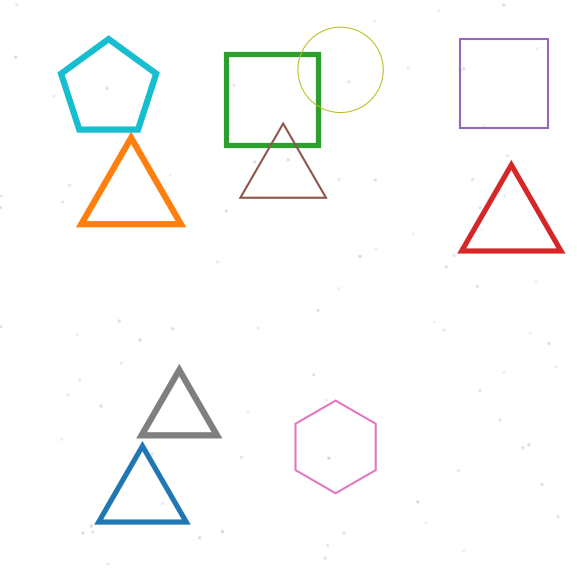[{"shape": "triangle", "thickness": 2.5, "radius": 0.44, "center": [0.247, 0.139]}, {"shape": "triangle", "thickness": 3, "radius": 0.5, "center": [0.227, 0.661]}, {"shape": "square", "thickness": 2.5, "radius": 0.4, "center": [0.471, 0.827]}, {"shape": "triangle", "thickness": 2.5, "radius": 0.5, "center": [0.885, 0.614]}, {"shape": "square", "thickness": 1, "radius": 0.38, "center": [0.873, 0.855]}, {"shape": "triangle", "thickness": 1, "radius": 0.43, "center": [0.49, 0.7]}, {"shape": "hexagon", "thickness": 1, "radius": 0.4, "center": [0.581, 0.225]}, {"shape": "triangle", "thickness": 3, "radius": 0.38, "center": [0.31, 0.283]}, {"shape": "circle", "thickness": 0.5, "radius": 0.37, "center": [0.59, 0.878]}, {"shape": "pentagon", "thickness": 3, "radius": 0.43, "center": [0.188, 0.845]}]